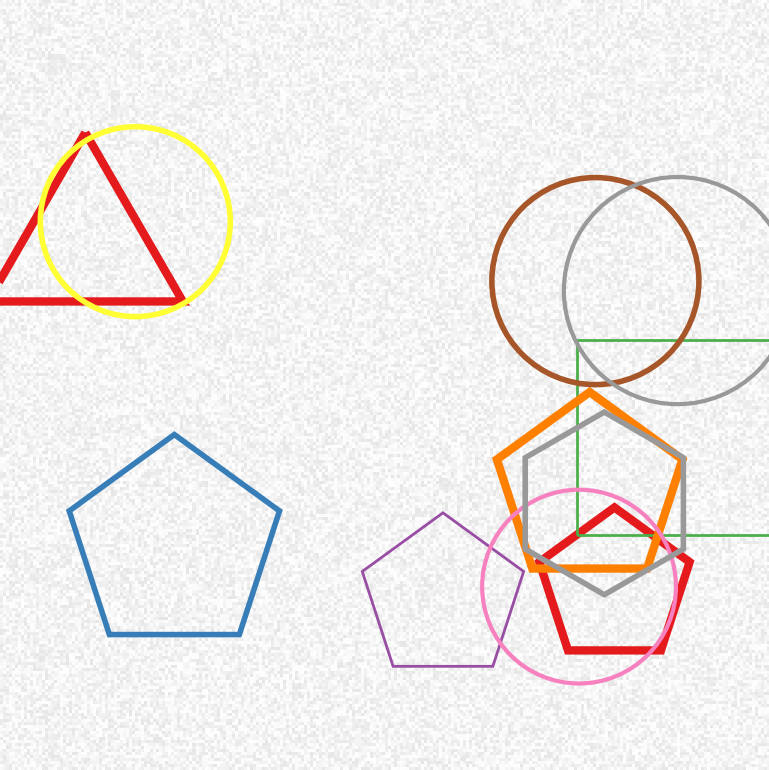[{"shape": "triangle", "thickness": 3, "radius": 0.73, "center": [0.111, 0.682]}, {"shape": "pentagon", "thickness": 3, "radius": 0.51, "center": [0.798, 0.238]}, {"shape": "pentagon", "thickness": 2, "radius": 0.72, "center": [0.226, 0.292]}, {"shape": "square", "thickness": 1, "radius": 0.63, "center": [0.875, 0.432]}, {"shape": "pentagon", "thickness": 1, "radius": 0.55, "center": [0.575, 0.224]}, {"shape": "pentagon", "thickness": 3, "radius": 0.63, "center": [0.766, 0.364]}, {"shape": "circle", "thickness": 2, "radius": 0.62, "center": [0.176, 0.712]}, {"shape": "circle", "thickness": 2, "radius": 0.67, "center": [0.773, 0.635]}, {"shape": "circle", "thickness": 1.5, "radius": 0.63, "center": [0.752, 0.238]}, {"shape": "circle", "thickness": 1.5, "radius": 0.74, "center": [0.88, 0.623]}, {"shape": "hexagon", "thickness": 2, "radius": 0.59, "center": [0.785, 0.346]}]